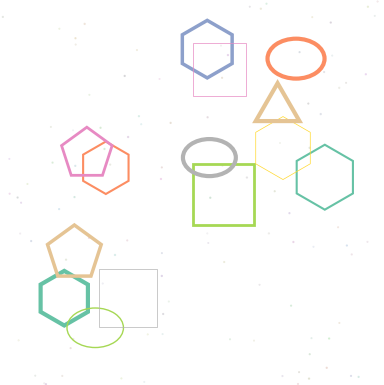[{"shape": "hexagon", "thickness": 3, "radius": 0.35, "center": [0.167, 0.225]}, {"shape": "hexagon", "thickness": 1.5, "radius": 0.42, "center": [0.844, 0.54]}, {"shape": "oval", "thickness": 3, "radius": 0.37, "center": [0.769, 0.848]}, {"shape": "hexagon", "thickness": 1.5, "radius": 0.34, "center": [0.275, 0.564]}, {"shape": "hexagon", "thickness": 2.5, "radius": 0.37, "center": [0.538, 0.872]}, {"shape": "square", "thickness": 0.5, "radius": 0.34, "center": [0.57, 0.819]}, {"shape": "pentagon", "thickness": 2, "radius": 0.35, "center": [0.226, 0.601]}, {"shape": "oval", "thickness": 1, "radius": 0.37, "center": [0.247, 0.149]}, {"shape": "square", "thickness": 2, "radius": 0.4, "center": [0.581, 0.495]}, {"shape": "hexagon", "thickness": 0.5, "radius": 0.41, "center": [0.735, 0.615]}, {"shape": "triangle", "thickness": 3, "radius": 0.33, "center": [0.721, 0.718]}, {"shape": "pentagon", "thickness": 2.5, "radius": 0.37, "center": [0.193, 0.342]}, {"shape": "oval", "thickness": 3, "radius": 0.34, "center": [0.544, 0.591]}, {"shape": "square", "thickness": 0.5, "radius": 0.37, "center": [0.332, 0.226]}]